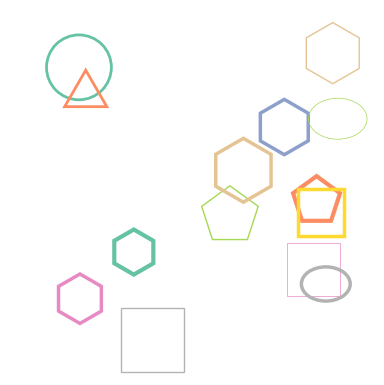[{"shape": "hexagon", "thickness": 3, "radius": 0.29, "center": [0.348, 0.345]}, {"shape": "circle", "thickness": 2, "radius": 0.42, "center": [0.205, 0.825]}, {"shape": "pentagon", "thickness": 3, "radius": 0.32, "center": [0.822, 0.478]}, {"shape": "triangle", "thickness": 2, "radius": 0.32, "center": [0.223, 0.755]}, {"shape": "hexagon", "thickness": 2.5, "radius": 0.36, "center": [0.738, 0.67]}, {"shape": "square", "thickness": 0.5, "radius": 0.34, "center": [0.815, 0.301]}, {"shape": "hexagon", "thickness": 2.5, "radius": 0.32, "center": [0.208, 0.224]}, {"shape": "pentagon", "thickness": 1, "radius": 0.39, "center": [0.597, 0.44]}, {"shape": "oval", "thickness": 0.5, "radius": 0.38, "center": [0.877, 0.692]}, {"shape": "square", "thickness": 2.5, "radius": 0.3, "center": [0.834, 0.447]}, {"shape": "hexagon", "thickness": 1, "radius": 0.4, "center": [0.864, 0.862]}, {"shape": "hexagon", "thickness": 2.5, "radius": 0.41, "center": [0.632, 0.558]}, {"shape": "oval", "thickness": 2.5, "radius": 0.32, "center": [0.846, 0.262]}, {"shape": "square", "thickness": 1, "radius": 0.41, "center": [0.396, 0.117]}]